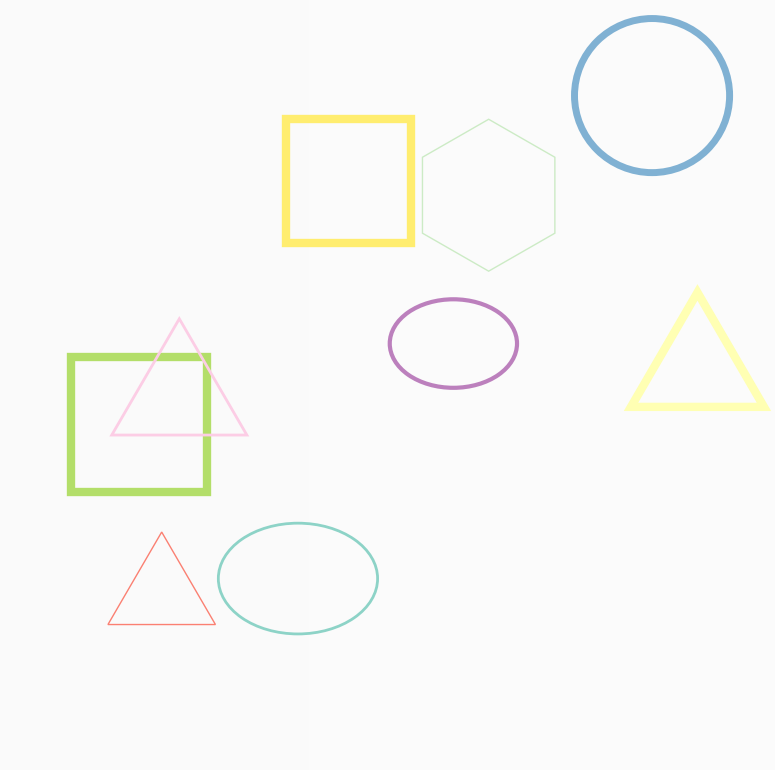[{"shape": "oval", "thickness": 1, "radius": 0.51, "center": [0.384, 0.249]}, {"shape": "triangle", "thickness": 3, "radius": 0.5, "center": [0.9, 0.521]}, {"shape": "triangle", "thickness": 0.5, "radius": 0.4, "center": [0.209, 0.229]}, {"shape": "circle", "thickness": 2.5, "radius": 0.5, "center": [0.841, 0.876]}, {"shape": "square", "thickness": 3, "radius": 0.44, "center": [0.179, 0.448]}, {"shape": "triangle", "thickness": 1, "radius": 0.5, "center": [0.231, 0.485]}, {"shape": "oval", "thickness": 1.5, "radius": 0.41, "center": [0.585, 0.554]}, {"shape": "hexagon", "thickness": 0.5, "radius": 0.49, "center": [0.631, 0.746]}, {"shape": "square", "thickness": 3, "radius": 0.4, "center": [0.45, 0.765]}]